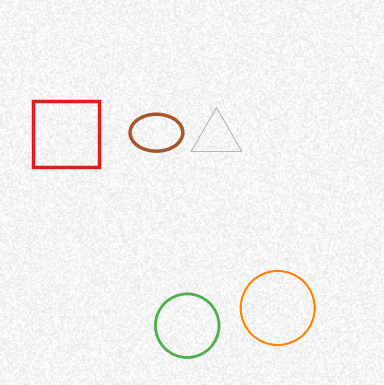[{"shape": "square", "thickness": 2.5, "radius": 0.43, "center": [0.17, 0.653]}, {"shape": "circle", "thickness": 2, "radius": 0.41, "center": [0.486, 0.154]}, {"shape": "circle", "thickness": 1.5, "radius": 0.48, "center": [0.721, 0.2]}, {"shape": "oval", "thickness": 2.5, "radius": 0.34, "center": [0.406, 0.655]}, {"shape": "triangle", "thickness": 0.5, "radius": 0.38, "center": [0.562, 0.644]}]